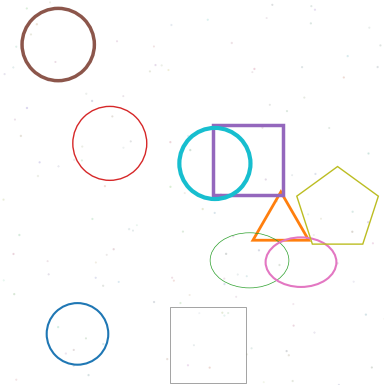[{"shape": "circle", "thickness": 1.5, "radius": 0.4, "center": [0.201, 0.133]}, {"shape": "triangle", "thickness": 2, "radius": 0.42, "center": [0.729, 0.418]}, {"shape": "oval", "thickness": 0.5, "radius": 0.51, "center": [0.648, 0.324]}, {"shape": "circle", "thickness": 1, "radius": 0.48, "center": [0.285, 0.628]}, {"shape": "square", "thickness": 2.5, "radius": 0.46, "center": [0.644, 0.585]}, {"shape": "circle", "thickness": 2.5, "radius": 0.47, "center": [0.151, 0.884]}, {"shape": "oval", "thickness": 1.5, "radius": 0.46, "center": [0.782, 0.319]}, {"shape": "square", "thickness": 0.5, "radius": 0.49, "center": [0.54, 0.104]}, {"shape": "pentagon", "thickness": 1, "radius": 0.56, "center": [0.877, 0.456]}, {"shape": "circle", "thickness": 3, "radius": 0.46, "center": [0.558, 0.575]}]